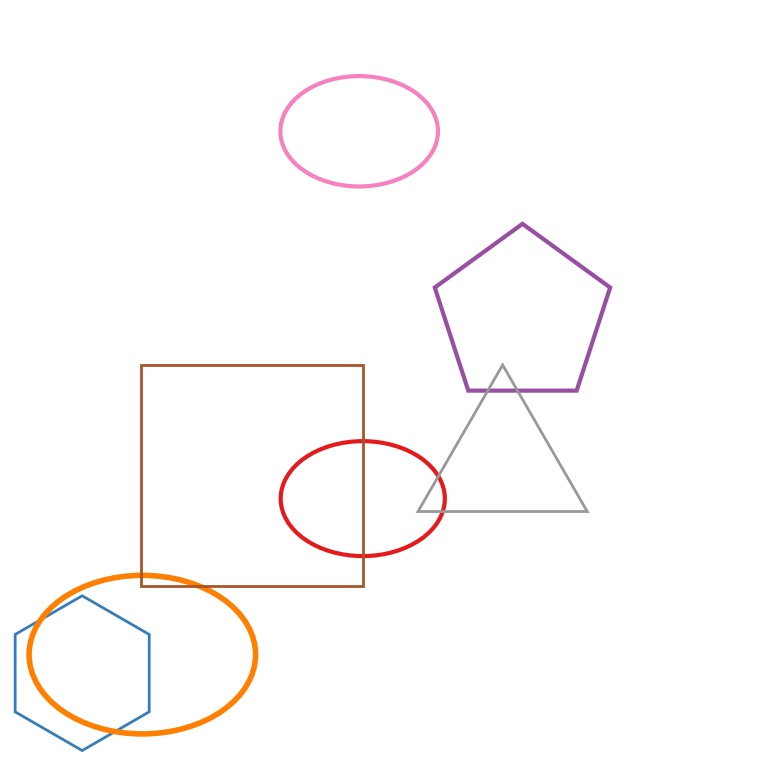[{"shape": "oval", "thickness": 1.5, "radius": 0.53, "center": [0.471, 0.352]}, {"shape": "hexagon", "thickness": 1, "radius": 0.5, "center": [0.107, 0.126]}, {"shape": "pentagon", "thickness": 1.5, "radius": 0.6, "center": [0.679, 0.59]}, {"shape": "oval", "thickness": 2, "radius": 0.74, "center": [0.185, 0.15]}, {"shape": "square", "thickness": 1, "radius": 0.72, "center": [0.327, 0.382]}, {"shape": "oval", "thickness": 1.5, "radius": 0.51, "center": [0.466, 0.83]}, {"shape": "triangle", "thickness": 1, "radius": 0.63, "center": [0.653, 0.399]}]